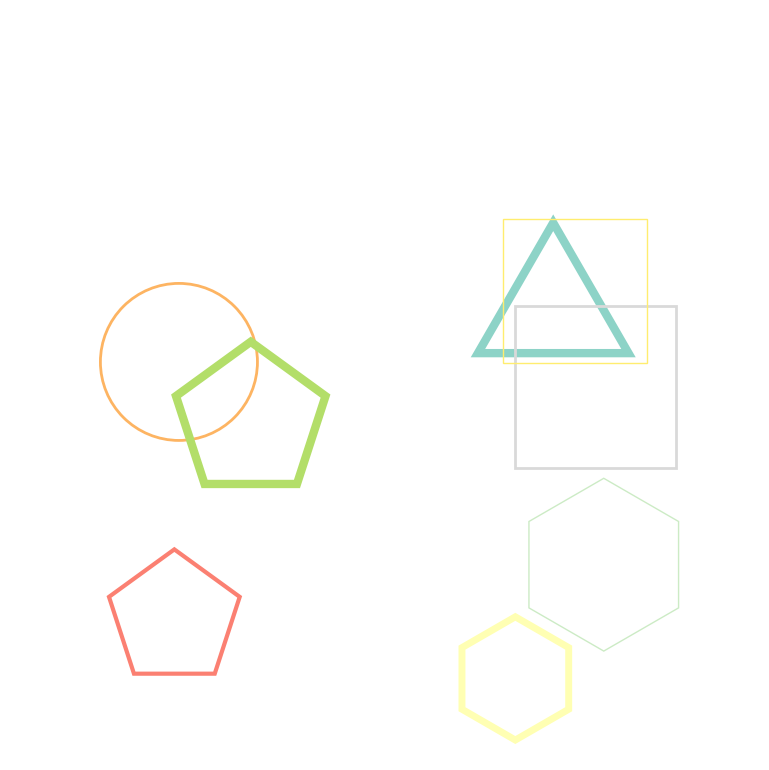[{"shape": "triangle", "thickness": 3, "radius": 0.56, "center": [0.718, 0.598]}, {"shape": "hexagon", "thickness": 2.5, "radius": 0.4, "center": [0.669, 0.119]}, {"shape": "pentagon", "thickness": 1.5, "radius": 0.45, "center": [0.226, 0.197]}, {"shape": "circle", "thickness": 1, "radius": 0.51, "center": [0.232, 0.53]}, {"shape": "pentagon", "thickness": 3, "radius": 0.51, "center": [0.326, 0.454]}, {"shape": "square", "thickness": 1, "radius": 0.52, "center": [0.773, 0.497]}, {"shape": "hexagon", "thickness": 0.5, "radius": 0.56, "center": [0.784, 0.267]}, {"shape": "square", "thickness": 0.5, "radius": 0.47, "center": [0.746, 0.622]}]